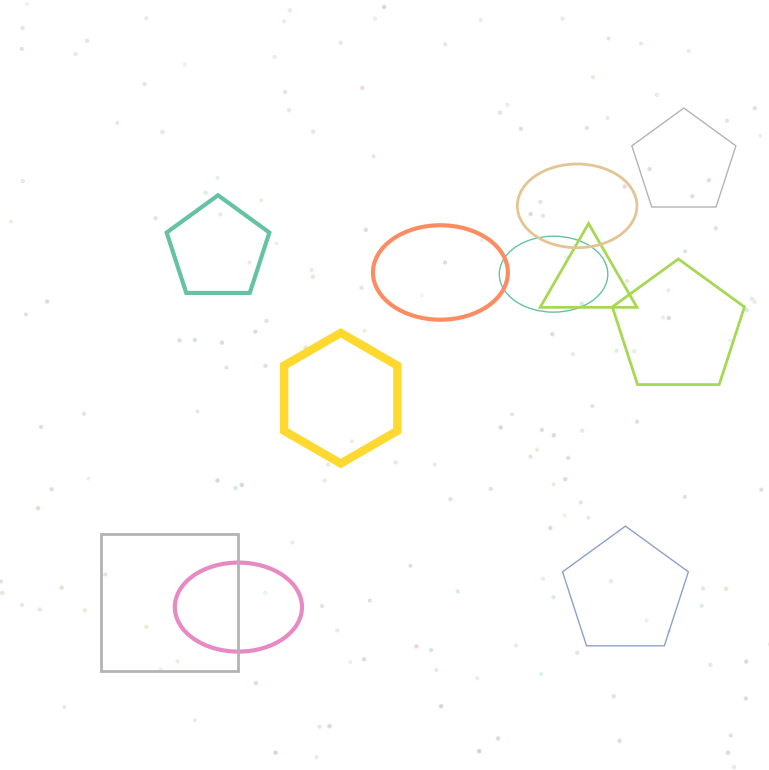[{"shape": "pentagon", "thickness": 1.5, "radius": 0.35, "center": [0.283, 0.676]}, {"shape": "oval", "thickness": 0.5, "radius": 0.35, "center": [0.719, 0.644]}, {"shape": "oval", "thickness": 1.5, "radius": 0.44, "center": [0.572, 0.646]}, {"shape": "pentagon", "thickness": 0.5, "radius": 0.43, "center": [0.812, 0.231]}, {"shape": "oval", "thickness": 1.5, "radius": 0.41, "center": [0.31, 0.212]}, {"shape": "pentagon", "thickness": 1, "radius": 0.45, "center": [0.881, 0.574]}, {"shape": "triangle", "thickness": 1, "radius": 0.36, "center": [0.764, 0.637]}, {"shape": "hexagon", "thickness": 3, "radius": 0.42, "center": [0.443, 0.483]}, {"shape": "oval", "thickness": 1, "radius": 0.39, "center": [0.75, 0.733]}, {"shape": "pentagon", "thickness": 0.5, "radius": 0.36, "center": [0.888, 0.789]}, {"shape": "square", "thickness": 1, "radius": 0.45, "center": [0.22, 0.218]}]